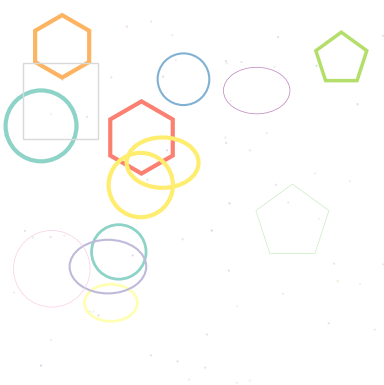[{"shape": "circle", "thickness": 2, "radius": 0.35, "center": [0.309, 0.346]}, {"shape": "circle", "thickness": 3, "radius": 0.46, "center": [0.107, 0.673]}, {"shape": "oval", "thickness": 2, "radius": 0.34, "center": [0.288, 0.213]}, {"shape": "oval", "thickness": 1.5, "radius": 0.5, "center": [0.28, 0.308]}, {"shape": "hexagon", "thickness": 3, "radius": 0.47, "center": [0.368, 0.643]}, {"shape": "circle", "thickness": 1.5, "radius": 0.34, "center": [0.477, 0.794]}, {"shape": "hexagon", "thickness": 3, "radius": 0.41, "center": [0.161, 0.88]}, {"shape": "pentagon", "thickness": 2.5, "radius": 0.35, "center": [0.887, 0.847]}, {"shape": "circle", "thickness": 0.5, "radius": 0.5, "center": [0.135, 0.302]}, {"shape": "square", "thickness": 1, "radius": 0.49, "center": [0.158, 0.737]}, {"shape": "oval", "thickness": 0.5, "radius": 0.43, "center": [0.667, 0.765]}, {"shape": "pentagon", "thickness": 0.5, "radius": 0.5, "center": [0.76, 0.422]}, {"shape": "circle", "thickness": 3, "radius": 0.42, "center": [0.366, 0.519]}, {"shape": "oval", "thickness": 3, "radius": 0.47, "center": [0.422, 0.578]}]